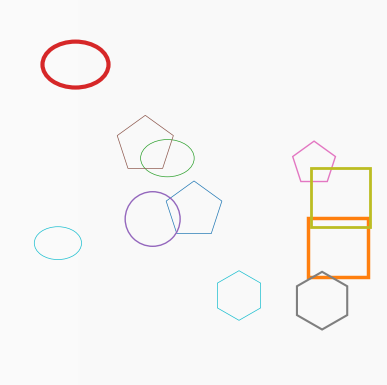[{"shape": "pentagon", "thickness": 0.5, "radius": 0.38, "center": [0.501, 0.454]}, {"shape": "square", "thickness": 2.5, "radius": 0.39, "center": [0.872, 0.357]}, {"shape": "oval", "thickness": 0.5, "radius": 0.35, "center": [0.432, 0.589]}, {"shape": "oval", "thickness": 3, "radius": 0.43, "center": [0.195, 0.832]}, {"shape": "circle", "thickness": 1, "radius": 0.35, "center": [0.394, 0.431]}, {"shape": "pentagon", "thickness": 0.5, "radius": 0.38, "center": [0.375, 0.624]}, {"shape": "pentagon", "thickness": 1, "radius": 0.29, "center": [0.81, 0.575]}, {"shape": "hexagon", "thickness": 1.5, "radius": 0.37, "center": [0.831, 0.219]}, {"shape": "square", "thickness": 2, "radius": 0.38, "center": [0.879, 0.486]}, {"shape": "oval", "thickness": 0.5, "radius": 0.3, "center": [0.149, 0.368]}, {"shape": "hexagon", "thickness": 0.5, "radius": 0.32, "center": [0.617, 0.232]}]